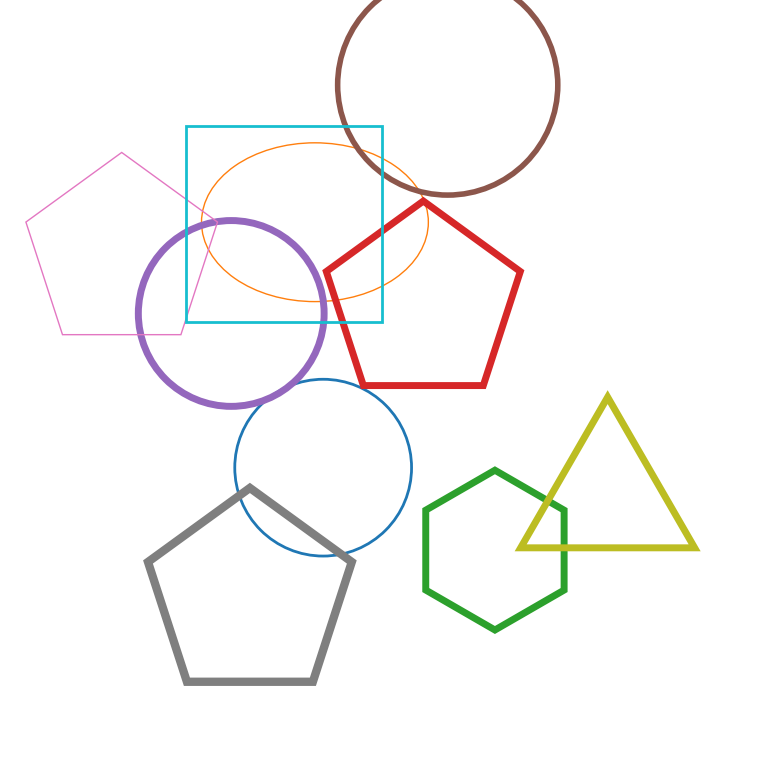[{"shape": "circle", "thickness": 1, "radius": 0.57, "center": [0.42, 0.393]}, {"shape": "oval", "thickness": 0.5, "radius": 0.74, "center": [0.409, 0.711]}, {"shape": "hexagon", "thickness": 2.5, "radius": 0.52, "center": [0.643, 0.286]}, {"shape": "pentagon", "thickness": 2.5, "radius": 0.66, "center": [0.55, 0.606]}, {"shape": "circle", "thickness": 2.5, "radius": 0.6, "center": [0.3, 0.593]}, {"shape": "circle", "thickness": 2, "radius": 0.71, "center": [0.581, 0.89]}, {"shape": "pentagon", "thickness": 0.5, "radius": 0.65, "center": [0.158, 0.671]}, {"shape": "pentagon", "thickness": 3, "radius": 0.7, "center": [0.325, 0.227]}, {"shape": "triangle", "thickness": 2.5, "radius": 0.65, "center": [0.789, 0.354]}, {"shape": "square", "thickness": 1, "radius": 0.64, "center": [0.369, 0.709]}]